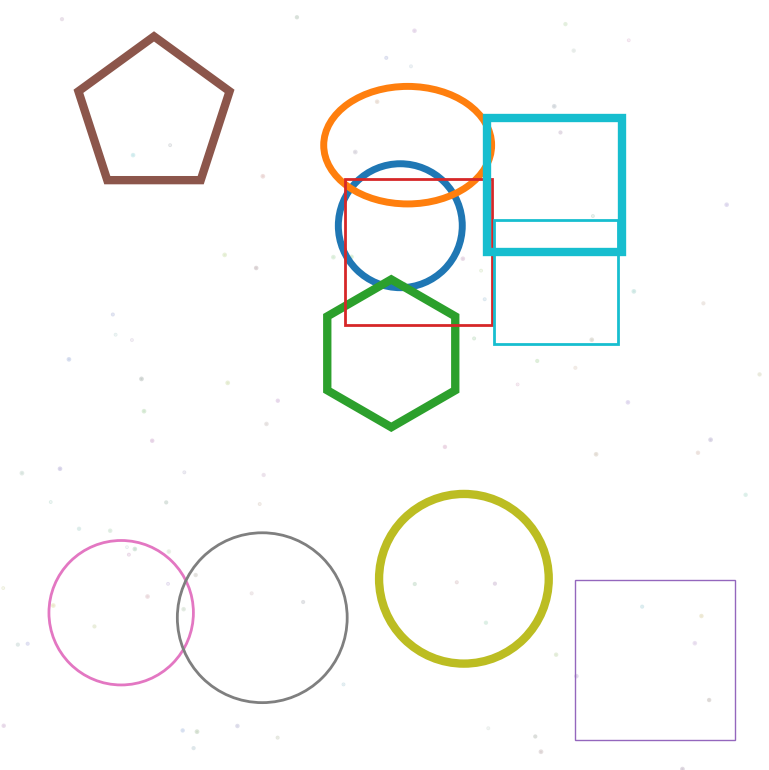[{"shape": "circle", "thickness": 2.5, "radius": 0.4, "center": [0.52, 0.707]}, {"shape": "oval", "thickness": 2.5, "radius": 0.55, "center": [0.529, 0.811]}, {"shape": "hexagon", "thickness": 3, "radius": 0.48, "center": [0.508, 0.541]}, {"shape": "square", "thickness": 1, "radius": 0.48, "center": [0.544, 0.672]}, {"shape": "square", "thickness": 0.5, "radius": 0.52, "center": [0.85, 0.143]}, {"shape": "pentagon", "thickness": 3, "radius": 0.52, "center": [0.2, 0.85]}, {"shape": "circle", "thickness": 1, "radius": 0.47, "center": [0.157, 0.204]}, {"shape": "circle", "thickness": 1, "radius": 0.55, "center": [0.341, 0.198]}, {"shape": "circle", "thickness": 3, "radius": 0.55, "center": [0.602, 0.248]}, {"shape": "square", "thickness": 1, "radius": 0.4, "center": [0.722, 0.634]}, {"shape": "square", "thickness": 3, "radius": 0.44, "center": [0.72, 0.76]}]